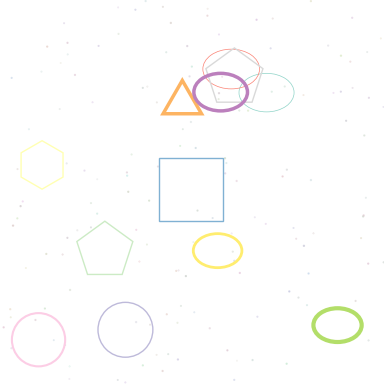[{"shape": "oval", "thickness": 0.5, "radius": 0.36, "center": [0.692, 0.759]}, {"shape": "hexagon", "thickness": 1, "radius": 0.31, "center": [0.109, 0.572]}, {"shape": "circle", "thickness": 1, "radius": 0.36, "center": [0.326, 0.143]}, {"shape": "oval", "thickness": 0.5, "radius": 0.37, "center": [0.601, 0.821]}, {"shape": "square", "thickness": 1, "radius": 0.41, "center": [0.496, 0.508]}, {"shape": "triangle", "thickness": 2.5, "radius": 0.29, "center": [0.474, 0.733]}, {"shape": "oval", "thickness": 3, "radius": 0.31, "center": [0.877, 0.156]}, {"shape": "circle", "thickness": 1.5, "radius": 0.35, "center": [0.1, 0.118]}, {"shape": "pentagon", "thickness": 1, "radius": 0.39, "center": [0.609, 0.798]}, {"shape": "oval", "thickness": 2.5, "radius": 0.35, "center": [0.573, 0.761]}, {"shape": "pentagon", "thickness": 1, "radius": 0.38, "center": [0.272, 0.349]}, {"shape": "oval", "thickness": 2, "radius": 0.32, "center": [0.565, 0.349]}]